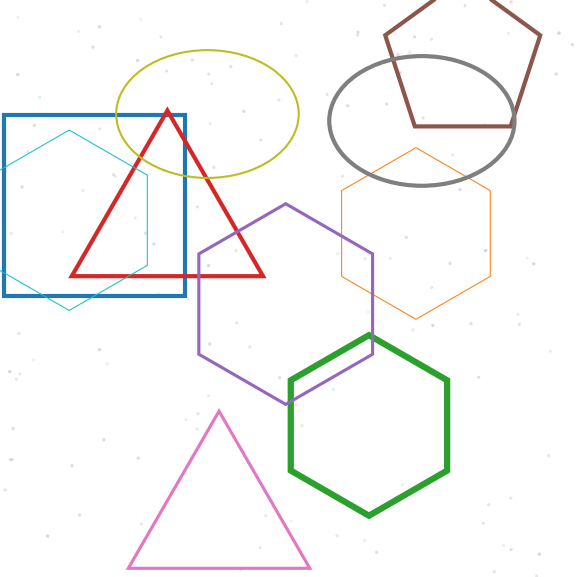[{"shape": "square", "thickness": 2, "radius": 0.79, "center": [0.164, 0.643]}, {"shape": "hexagon", "thickness": 0.5, "radius": 0.74, "center": [0.72, 0.595]}, {"shape": "hexagon", "thickness": 3, "radius": 0.78, "center": [0.639, 0.262]}, {"shape": "triangle", "thickness": 2, "radius": 0.96, "center": [0.29, 0.617]}, {"shape": "hexagon", "thickness": 1.5, "radius": 0.87, "center": [0.495, 0.473]}, {"shape": "pentagon", "thickness": 2, "radius": 0.71, "center": [0.801, 0.894]}, {"shape": "triangle", "thickness": 1.5, "radius": 0.91, "center": [0.379, 0.106]}, {"shape": "oval", "thickness": 2, "radius": 0.8, "center": [0.731, 0.79]}, {"shape": "oval", "thickness": 1, "radius": 0.79, "center": [0.359, 0.802]}, {"shape": "hexagon", "thickness": 0.5, "radius": 0.78, "center": [0.12, 0.618]}]